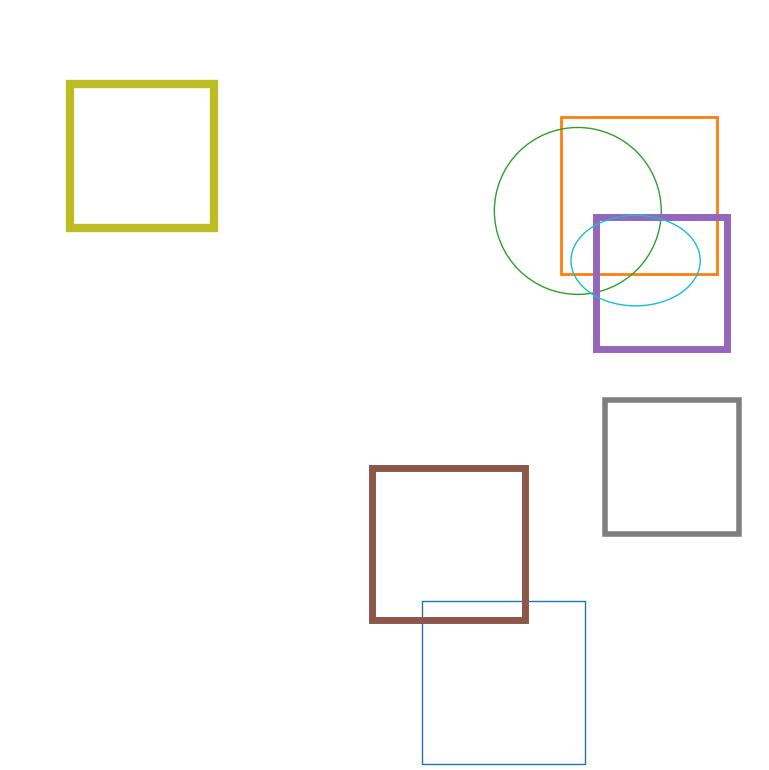[{"shape": "square", "thickness": 0.5, "radius": 0.53, "center": [0.654, 0.114]}, {"shape": "square", "thickness": 1, "radius": 0.51, "center": [0.83, 0.746]}, {"shape": "circle", "thickness": 0.5, "radius": 0.54, "center": [0.75, 0.726]}, {"shape": "square", "thickness": 2.5, "radius": 0.43, "center": [0.859, 0.632]}, {"shape": "square", "thickness": 2.5, "radius": 0.49, "center": [0.582, 0.293]}, {"shape": "square", "thickness": 2, "radius": 0.44, "center": [0.873, 0.393]}, {"shape": "square", "thickness": 3, "radius": 0.47, "center": [0.185, 0.797]}, {"shape": "oval", "thickness": 0.5, "radius": 0.42, "center": [0.825, 0.662]}]